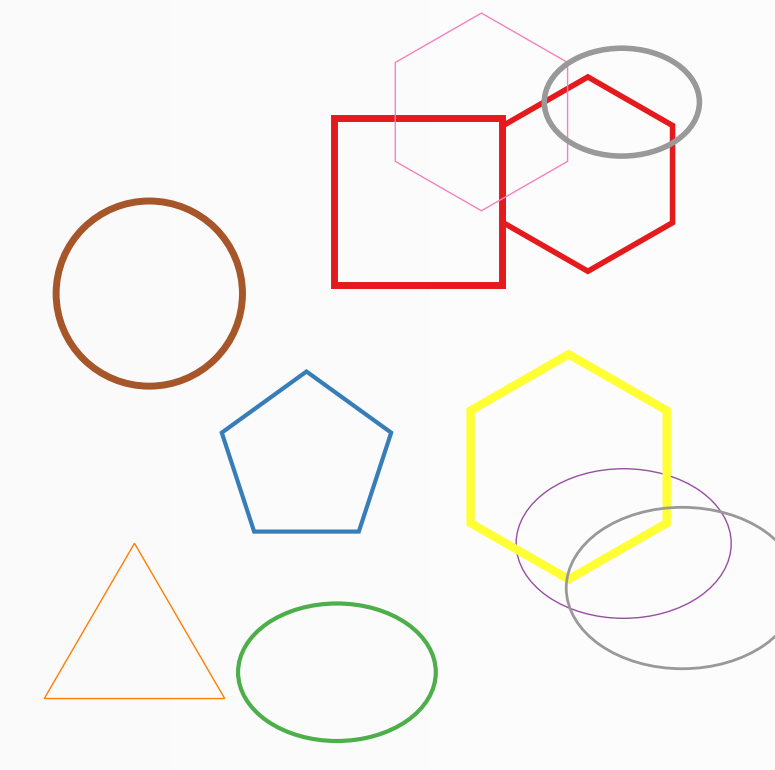[{"shape": "square", "thickness": 2.5, "radius": 0.54, "center": [0.54, 0.738]}, {"shape": "hexagon", "thickness": 2, "radius": 0.63, "center": [0.759, 0.774]}, {"shape": "pentagon", "thickness": 1.5, "radius": 0.57, "center": [0.395, 0.403]}, {"shape": "oval", "thickness": 1.5, "radius": 0.64, "center": [0.435, 0.127]}, {"shape": "oval", "thickness": 0.5, "radius": 0.69, "center": [0.805, 0.294]}, {"shape": "triangle", "thickness": 0.5, "radius": 0.67, "center": [0.174, 0.16]}, {"shape": "hexagon", "thickness": 3, "radius": 0.73, "center": [0.734, 0.394]}, {"shape": "circle", "thickness": 2.5, "radius": 0.6, "center": [0.193, 0.619]}, {"shape": "hexagon", "thickness": 0.5, "radius": 0.64, "center": [0.621, 0.855]}, {"shape": "oval", "thickness": 2, "radius": 0.5, "center": [0.802, 0.867]}, {"shape": "oval", "thickness": 1, "radius": 0.75, "center": [0.88, 0.236]}]